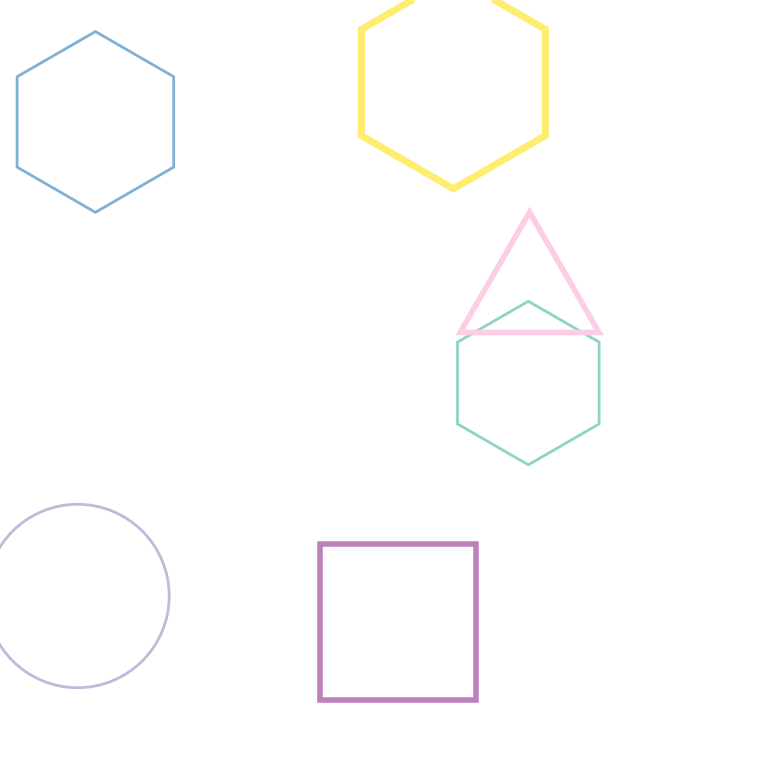[{"shape": "hexagon", "thickness": 1, "radius": 0.53, "center": [0.686, 0.503]}, {"shape": "circle", "thickness": 1, "radius": 0.6, "center": [0.101, 0.226]}, {"shape": "hexagon", "thickness": 1, "radius": 0.59, "center": [0.124, 0.842]}, {"shape": "triangle", "thickness": 2, "radius": 0.52, "center": [0.688, 0.62]}, {"shape": "square", "thickness": 2, "radius": 0.51, "center": [0.517, 0.192]}, {"shape": "hexagon", "thickness": 2.5, "radius": 0.69, "center": [0.589, 0.893]}]